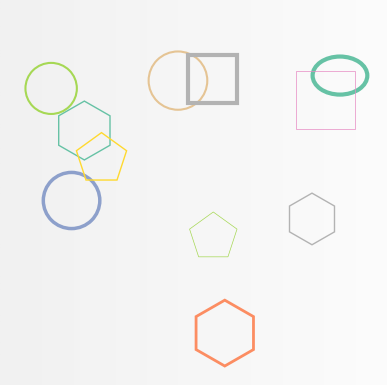[{"shape": "hexagon", "thickness": 1, "radius": 0.38, "center": [0.218, 0.661]}, {"shape": "oval", "thickness": 3, "radius": 0.35, "center": [0.877, 0.804]}, {"shape": "hexagon", "thickness": 2, "radius": 0.43, "center": [0.58, 0.135]}, {"shape": "circle", "thickness": 2.5, "radius": 0.36, "center": [0.185, 0.479]}, {"shape": "square", "thickness": 0.5, "radius": 0.38, "center": [0.84, 0.74]}, {"shape": "circle", "thickness": 1.5, "radius": 0.33, "center": [0.132, 0.77]}, {"shape": "pentagon", "thickness": 0.5, "radius": 0.32, "center": [0.55, 0.385]}, {"shape": "pentagon", "thickness": 1, "radius": 0.34, "center": [0.262, 0.587]}, {"shape": "circle", "thickness": 1.5, "radius": 0.38, "center": [0.459, 0.791]}, {"shape": "square", "thickness": 3, "radius": 0.31, "center": [0.548, 0.795]}, {"shape": "hexagon", "thickness": 1, "radius": 0.34, "center": [0.805, 0.431]}]